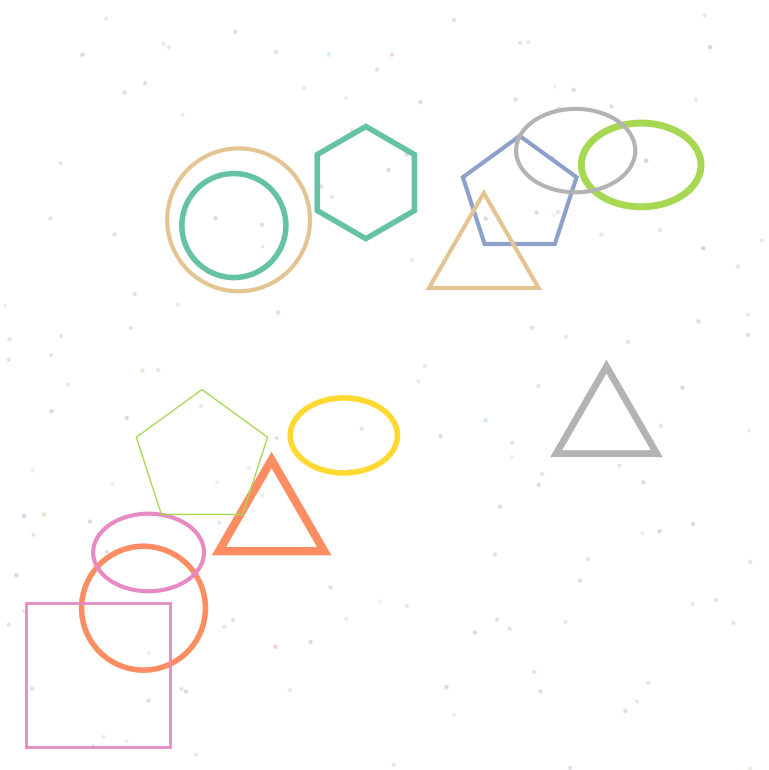[{"shape": "circle", "thickness": 2, "radius": 0.34, "center": [0.304, 0.707]}, {"shape": "hexagon", "thickness": 2, "radius": 0.36, "center": [0.475, 0.763]}, {"shape": "triangle", "thickness": 3, "radius": 0.39, "center": [0.353, 0.324]}, {"shape": "circle", "thickness": 2, "radius": 0.4, "center": [0.186, 0.21]}, {"shape": "pentagon", "thickness": 1.5, "radius": 0.39, "center": [0.675, 0.746]}, {"shape": "oval", "thickness": 1.5, "radius": 0.36, "center": [0.193, 0.283]}, {"shape": "square", "thickness": 1, "radius": 0.47, "center": [0.127, 0.123]}, {"shape": "oval", "thickness": 2.5, "radius": 0.39, "center": [0.833, 0.786]}, {"shape": "pentagon", "thickness": 0.5, "radius": 0.45, "center": [0.262, 0.404]}, {"shape": "oval", "thickness": 2, "radius": 0.35, "center": [0.447, 0.434]}, {"shape": "triangle", "thickness": 1.5, "radius": 0.41, "center": [0.628, 0.667]}, {"shape": "circle", "thickness": 1.5, "radius": 0.46, "center": [0.31, 0.715]}, {"shape": "oval", "thickness": 1.5, "radius": 0.39, "center": [0.748, 0.804]}, {"shape": "triangle", "thickness": 2.5, "radius": 0.38, "center": [0.788, 0.449]}]